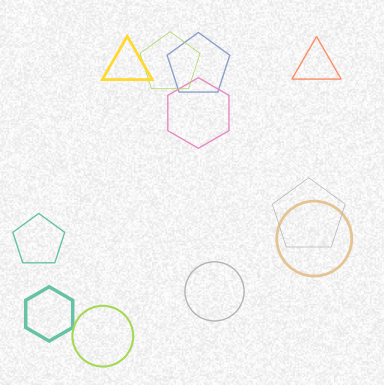[{"shape": "pentagon", "thickness": 1, "radius": 0.35, "center": [0.101, 0.375]}, {"shape": "hexagon", "thickness": 2.5, "radius": 0.35, "center": [0.128, 0.185]}, {"shape": "triangle", "thickness": 1, "radius": 0.37, "center": [0.822, 0.831]}, {"shape": "pentagon", "thickness": 1, "radius": 0.43, "center": [0.515, 0.83]}, {"shape": "hexagon", "thickness": 1, "radius": 0.46, "center": [0.515, 0.707]}, {"shape": "pentagon", "thickness": 0.5, "radius": 0.41, "center": [0.442, 0.836]}, {"shape": "circle", "thickness": 1.5, "radius": 0.39, "center": [0.267, 0.127]}, {"shape": "triangle", "thickness": 2, "radius": 0.38, "center": [0.33, 0.831]}, {"shape": "circle", "thickness": 2, "radius": 0.49, "center": [0.816, 0.38]}, {"shape": "pentagon", "thickness": 0.5, "radius": 0.5, "center": [0.802, 0.439]}, {"shape": "circle", "thickness": 1, "radius": 0.38, "center": [0.557, 0.243]}]